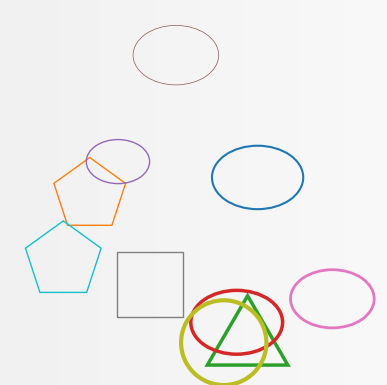[{"shape": "oval", "thickness": 1.5, "radius": 0.59, "center": [0.665, 0.539]}, {"shape": "pentagon", "thickness": 1, "radius": 0.49, "center": [0.232, 0.494]}, {"shape": "triangle", "thickness": 2.5, "radius": 0.6, "center": [0.639, 0.112]}, {"shape": "oval", "thickness": 2.5, "radius": 0.59, "center": [0.611, 0.163]}, {"shape": "oval", "thickness": 1, "radius": 0.41, "center": [0.304, 0.58]}, {"shape": "oval", "thickness": 0.5, "radius": 0.55, "center": [0.454, 0.857]}, {"shape": "oval", "thickness": 2, "radius": 0.54, "center": [0.858, 0.224]}, {"shape": "square", "thickness": 1, "radius": 0.42, "center": [0.387, 0.26]}, {"shape": "circle", "thickness": 3, "radius": 0.55, "center": [0.577, 0.11]}, {"shape": "pentagon", "thickness": 1, "radius": 0.51, "center": [0.163, 0.324]}]